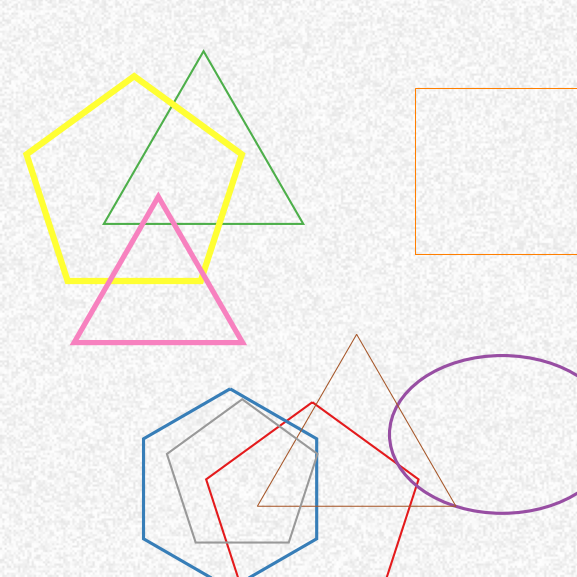[{"shape": "pentagon", "thickness": 1, "radius": 0.97, "center": [0.541, 0.109]}, {"shape": "hexagon", "thickness": 1.5, "radius": 0.87, "center": [0.398, 0.153]}, {"shape": "triangle", "thickness": 1, "radius": 1.0, "center": [0.352, 0.711]}, {"shape": "oval", "thickness": 1.5, "radius": 0.98, "center": [0.87, 0.247]}, {"shape": "square", "thickness": 0.5, "radius": 0.72, "center": [0.864, 0.703]}, {"shape": "pentagon", "thickness": 3, "radius": 0.98, "center": [0.232, 0.671]}, {"shape": "triangle", "thickness": 0.5, "radius": 0.99, "center": [0.618, 0.222]}, {"shape": "triangle", "thickness": 2.5, "radius": 0.84, "center": [0.274, 0.49]}, {"shape": "pentagon", "thickness": 1, "radius": 0.69, "center": [0.419, 0.171]}]